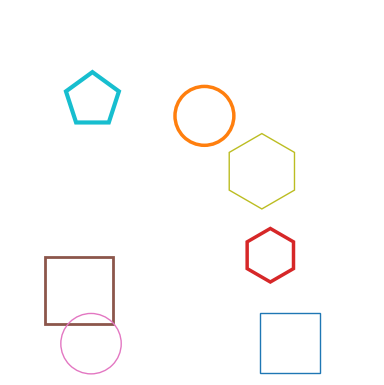[{"shape": "square", "thickness": 1, "radius": 0.39, "center": [0.753, 0.109]}, {"shape": "circle", "thickness": 2.5, "radius": 0.38, "center": [0.531, 0.699]}, {"shape": "hexagon", "thickness": 2.5, "radius": 0.35, "center": [0.702, 0.337]}, {"shape": "square", "thickness": 2, "radius": 0.44, "center": [0.205, 0.246]}, {"shape": "circle", "thickness": 1, "radius": 0.39, "center": [0.236, 0.107]}, {"shape": "hexagon", "thickness": 1, "radius": 0.49, "center": [0.68, 0.555]}, {"shape": "pentagon", "thickness": 3, "radius": 0.36, "center": [0.24, 0.74]}]